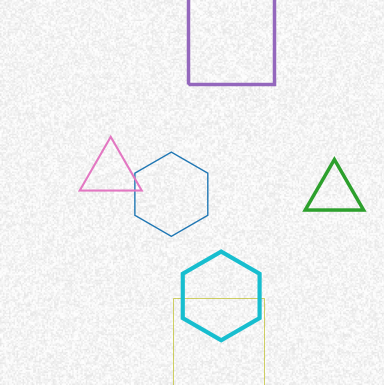[{"shape": "hexagon", "thickness": 1, "radius": 0.55, "center": [0.445, 0.496]}, {"shape": "triangle", "thickness": 2.5, "radius": 0.44, "center": [0.869, 0.498]}, {"shape": "square", "thickness": 2.5, "radius": 0.56, "center": [0.6, 0.895]}, {"shape": "triangle", "thickness": 1.5, "radius": 0.47, "center": [0.288, 0.552]}, {"shape": "square", "thickness": 0.5, "radius": 0.59, "center": [0.568, 0.108]}, {"shape": "hexagon", "thickness": 3, "radius": 0.58, "center": [0.574, 0.231]}]